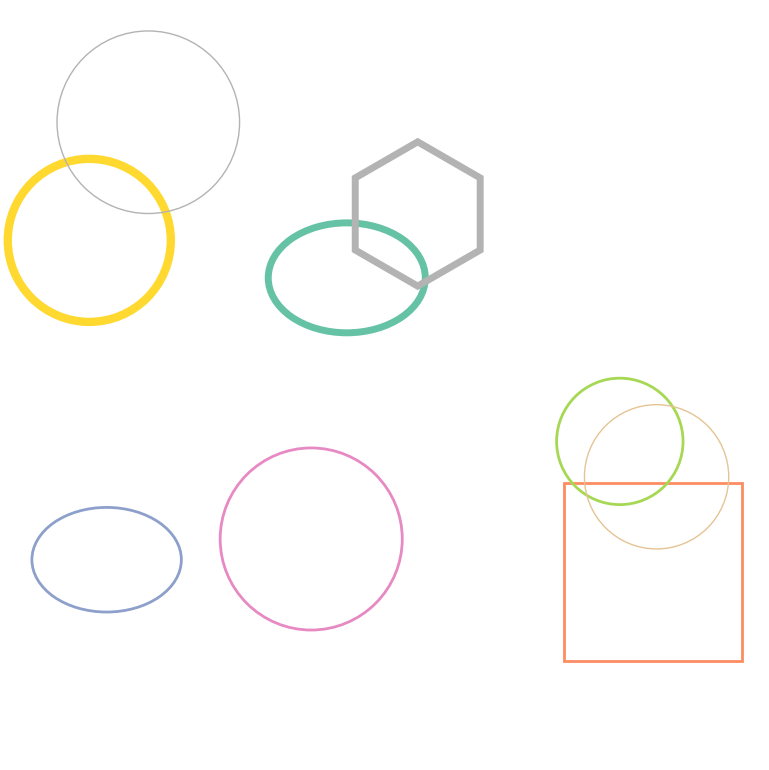[{"shape": "oval", "thickness": 2.5, "radius": 0.51, "center": [0.45, 0.639]}, {"shape": "square", "thickness": 1, "radius": 0.58, "center": [0.848, 0.257]}, {"shape": "oval", "thickness": 1, "radius": 0.49, "center": [0.138, 0.273]}, {"shape": "circle", "thickness": 1, "radius": 0.59, "center": [0.404, 0.3]}, {"shape": "circle", "thickness": 1, "radius": 0.41, "center": [0.805, 0.427]}, {"shape": "circle", "thickness": 3, "radius": 0.53, "center": [0.116, 0.688]}, {"shape": "circle", "thickness": 0.5, "radius": 0.47, "center": [0.853, 0.381]}, {"shape": "circle", "thickness": 0.5, "radius": 0.59, "center": [0.193, 0.841]}, {"shape": "hexagon", "thickness": 2.5, "radius": 0.47, "center": [0.542, 0.722]}]